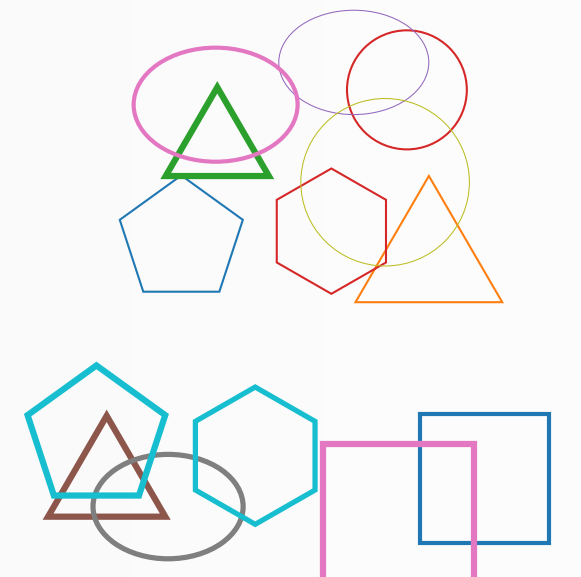[{"shape": "square", "thickness": 2, "radius": 0.56, "center": [0.834, 0.17]}, {"shape": "pentagon", "thickness": 1, "radius": 0.56, "center": [0.312, 0.584]}, {"shape": "triangle", "thickness": 1, "radius": 0.73, "center": [0.738, 0.549]}, {"shape": "triangle", "thickness": 3, "radius": 0.51, "center": [0.374, 0.746]}, {"shape": "hexagon", "thickness": 1, "radius": 0.54, "center": [0.57, 0.599]}, {"shape": "circle", "thickness": 1, "radius": 0.52, "center": [0.7, 0.844]}, {"shape": "oval", "thickness": 0.5, "radius": 0.65, "center": [0.609, 0.891]}, {"shape": "triangle", "thickness": 3, "radius": 0.58, "center": [0.184, 0.163]}, {"shape": "square", "thickness": 3, "radius": 0.65, "center": [0.685, 0.101]}, {"shape": "oval", "thickness": 2, "radius": 0.71, "center": [0.371, 0.818]}, {"shape": "oval", "thickness": 2.5, "radius": 0.65, "center": [0.289, 0.122]}, {"shape": "circle", "thickness": 0.5, "radius": 0.73, "center": [0.663, 0.684]}, {"shape": "pentagon", "thickness": 3, "radius": 0.62, "center": [0.166, 0.242]}, {"shape": "hexagon", "thickness": 2.5, "radius": 0.59, "center": [0.439, 0.21]}]